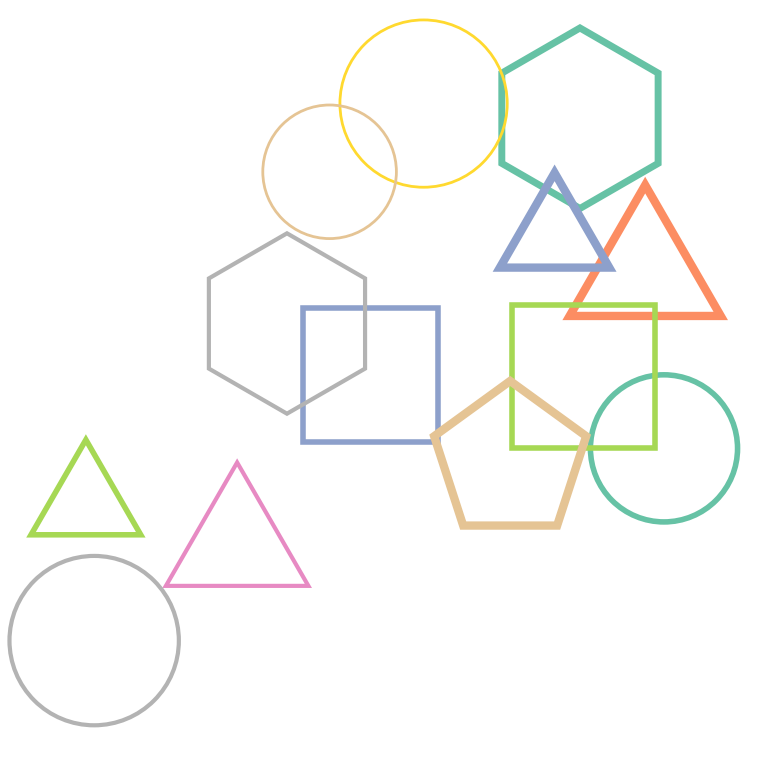[{"shape": "hexagon", "thickness": 2.5, "radius": 0.59, "center": [0.753, 0.846]}, {"shape": "circle", "thickness": 2, "radius": 0.48, "center": [0.862, 0.418]}, {"shape": "triangle", "thickness": 3, "radius": 0.57, "center": [0.838, 0.646]}, {"shape": "triangle", "thickness": 3, "radius": 0.41, "center": [0.72, 0.693]}, {"shape": "square", "thickness": 2, "radius": 0.44, "center": [0.481, 0.513]}, {"shape": "triangle", "thickness": 1.5, "radius": 0.53, "center": [0.308, 0.293]}, {"shape": "square", "thickness": 2, "radius": 0.46, "center": [0.758, 0.511]}, {"shape": "triangle", "thickness": 2, "radius": 0.41, "center": [0.112, 0.347]}, {"shape": "circle", "thickness": 1, "radius": 0.54, "center": [0.55, 0.865]}, {"shape": "circle", "thickness": 1, "radius": 0.43, "center": [0.428, 0.777]}, {"shape": "pentagon", "thickness": 3, "radius": 0.52, "center": [0.663, 0.401]}, {"shape": "circle", "thickness": 1.5, "radius": 0.55, "center": [0.122, 0.168]}, {"shape": "hexagon", "thickness": 1.5, "radius": 0.59, "center": [0.373, 0.58]}]